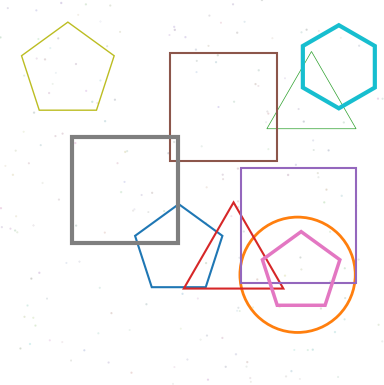[{"shape": "pentagon", "thickness": 1.5, "radius": 0.6, "center": [0.464, 0.351]}, {"shape": "circle", "thickness": 2, "radius": 0.75, "center": [0.773, 0.286]}, {"shape": "triangle", "thickness": 0.5, "radius": 0.67, "center": [0.809, 0.733]}, {"shape": "triangle", "thickness": 1.5, "radius": 0.75, "center": [0.607, 0.325]}, {"shape": "square", "thickness": 1.5, "radius": 0.74, "center": [0.775, 0.415]}, {"shape": "square", "thickness": 1.5, "radius": 0.7, "center": [0.58, 0.722]}, {"shape": "pentagon", "thickness": 2.5, "radius": 0.53, "center": [0.782, 0.293]}, {"shape": "square", "thickness": 3, "radius": 0.69, "center": [0.325, 0.506]}, {"shape": "pentagon", "thickness": 1, "radius": 0.63, "center": [0.176, 0.816]}, {"shape": "hexagon", "thickness": 3, "radius": 0.54, "center": [0.88, 0.827]}]